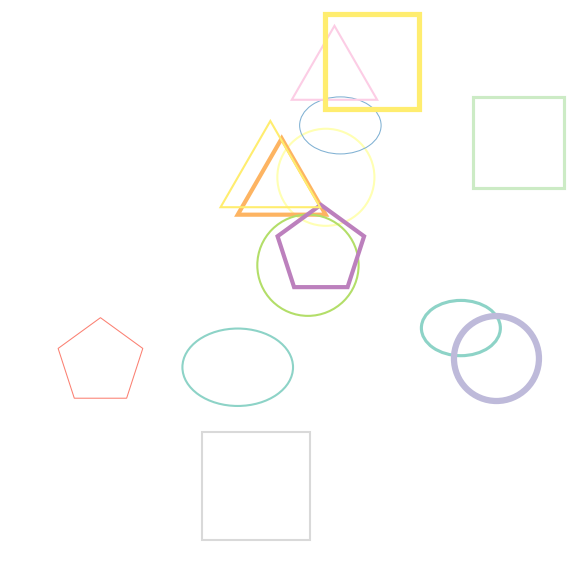[{"shape": "oval", "thickness": 1, "radius": 0.48, "center": [0.412, 0.363]}, {"shape": "oval", "thickness": 1.5, "radius": 0.34, "center": [0.798, 0.431]}, {"shape": "circle", "thickness": 1, "radius": 0.42, "center": [0.564, 0.692]}, {"shape": "circle", "thickness": 3, "radius": 0.37, "center": [0.86, 0.378]}, {"shape": "pentagon", "thickness": 0.5, "radius": 0.39, "center": [0.174, 0.372]}, {"shape": "oval", "thickness": 0.5, "radius": 0.35, "center": [0.589, 0.782]}, {"shape": "triangle", "thickness": 2, "radius": 0.44, "center": [0.488, 0.671]}, {"shape": "circle", "thickness": 1, "radius": 0.44, "center": [0.533, 0.54]}, {"shape": "triangle", "thickness": 1, "radius": 0.43, "center": [0.579, 0.869]}, {"shape": "square", "thickness": 1, "radius": 0.46, "center": [0.443, 0.158]}, {"shape": "pentagon", "thickness": 2, "radius": 0.39, "center": [0.556, 0.566]}, {"shape": "square", "thickness": 1.5, "radius": 0.39, "center": [0.897, 0.752]}, {"shape": "square", "thickness": 2.5, "radius": 0.41, "center": [0.644, 0.893]}, {"shape": "triangle", "thickness": 1, "radius": 0.5, "center": [0.468, 0.69]}]